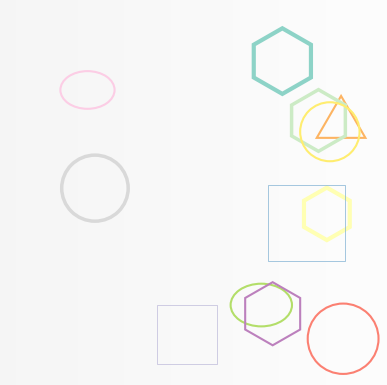[{"shape": "hexagon", "thickness": 3, "radius": 0.43, "center": [0.729, 0.841]}, {"shape": "hexagon", "thickness": 3, "radius": 0.34, "center": [0.843, 0.445]}, {"shape": "square", "thickness": 0.5, "radius": 0.39, "center": [0.483, 0.131]}, {"shape": "circle", "thickness": 1.5, "radius": 0.46, "center": [0.885, 0.12]}, {"shape": "square", "thickness": 0.5, "radius": 0.49, "center": [0.791, 0.421]}, {"shape": "triangle", "thickness": 1.5, "radius": 0.36, "center": [0.88, 0.678]}, {"shape": "oval", "thickness": 1.5, "radius": 0.4, "center": [0.674, 0.208]}, {"shape": "oval", "thickness": 1.5, "radius": 0.35, "center": [0.226, 0.766]}, {"shape": "circle", "thickness": 2.5, "radius": 0.43, "center": [0.245, 0.511]}, {"shape": "hexagon", "thickness": 1.5, "radius": 0.41, "center": [0.704, 0.185]}, {"shape": "hexagon", "thickness": 2.5, "radius": 0.4, "center": [0.822, 0.687]}, {"shape": "circle", "thickness": 1.5, "radius": 0.38, "center": [0.851, 0.658]}]